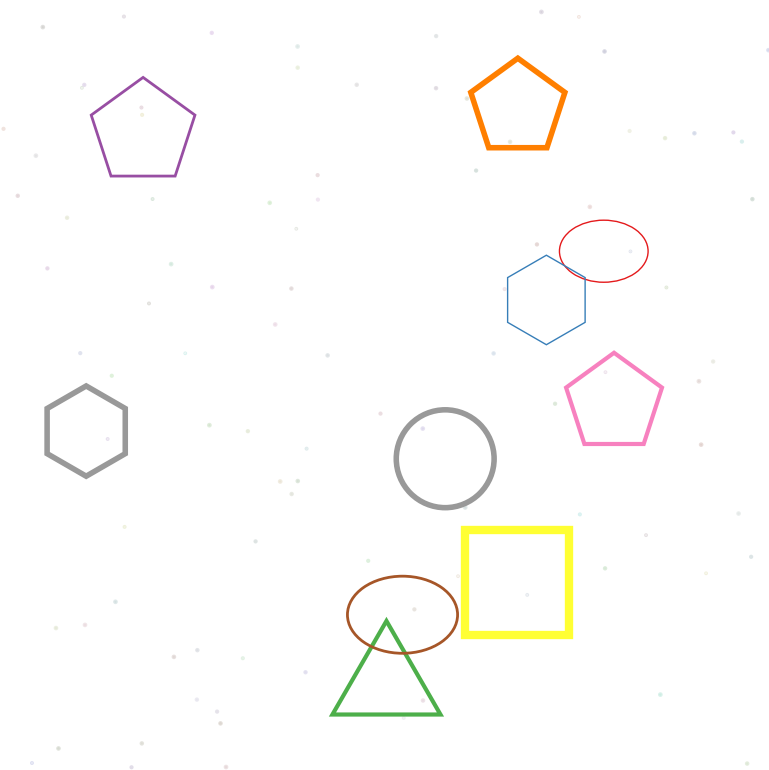[{"shape": "oval", "thickness": 0.5, "radius": 0.29, "center": [0.784, 0.674]}, {"shape": "hexagon", "thickness": 0.5, "radius": 0.29, "center": [0.71, 0.61]}, {"shape": "triangle", "thickness": 1.5, "radius": 0.4, "center": [0.502, 0.113]}, {"shape": "pentagon", "thickness": 1, "radius": 0.35, "center": [0.186, 0.829]}, {"shape": "pentagon", "thickness": 2, "radius": 0.32, "center": [0.673, 0.86]}, {"shape": "square", "thickness": 3, "radius": 0.34, "center": [0.672, 0.244]}, {"shape": "oval", "thickness": 1, "radius": 0.36, "center": [0.523, 0.202]}, {"shape": "pentagon", "thickness": 1.5, "radius": 0.33, "center": [0.797, 0.476]}, {"shape": "circle", "thickness": 2, "radius": 0.32, "center": [0.578, 0.404]}, {"shape": "hexagon", "thickness": 2, "radius": 0.29, "center": [0.112, 0.44]}]